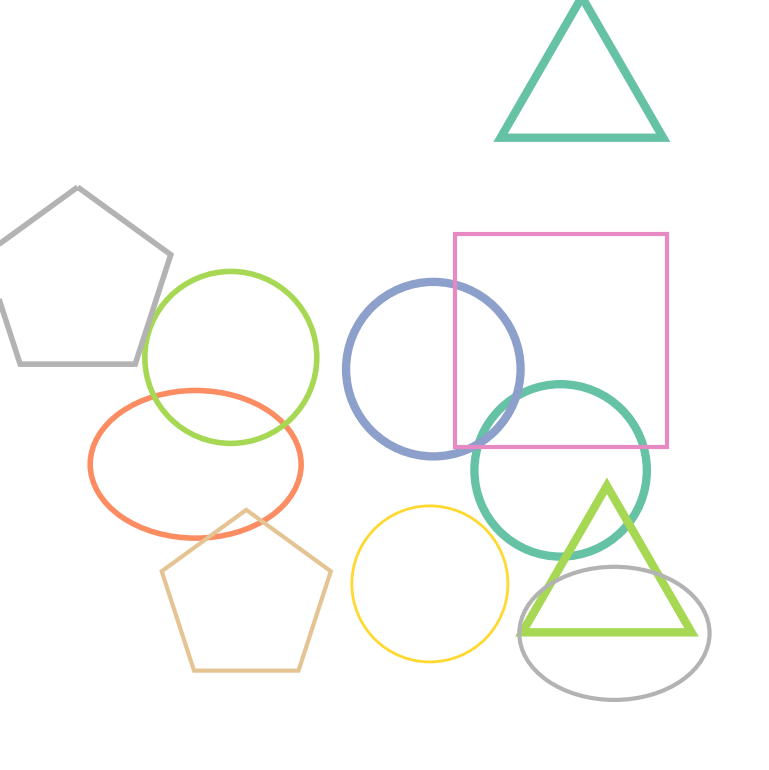[{"shape": "circle", "thickness": 3, "radius": 0.56, "center": [0.728, 0.389]}, {"shape": "triangle", "thickness": 3, "radius": 0.61, "center": [0.756, 0.882]}, {"shape": "oval", "thickness": 2, "radius": 0.68, "center": [0.254, 0.397]}, {"shape": "circle", "thickness": 3, "radius": 0.57, "center": [0.563, 0.521]}, {"shape": "square", "thickness": 1.5, "radius": 0.69, "center": [0.729, 0.558]}, {"shape": "circle", "thickness": 2, "radius": 0.56, "center": [0.3, 0.536]}, {"shape": "triangle", "thickness": 3, "radius": 0.63, "center": [0.788, 0.242]}, {"shape": "circle", "thickness": 1, "radius": 0.51, "center": [0.558, 0.242]}, {"shape": "pentagon", "thickness": 1.5, "radius": 0.58, "center": [0.32, 0.222]}, {"shape": "oval", "thickness": 1.5, "radius": 0.62, "center": [0.798, 0.177]}, {"shape": "pentagon", "thickness": 2, "radius": 0.64, "center": [0.101, 0.63]}]